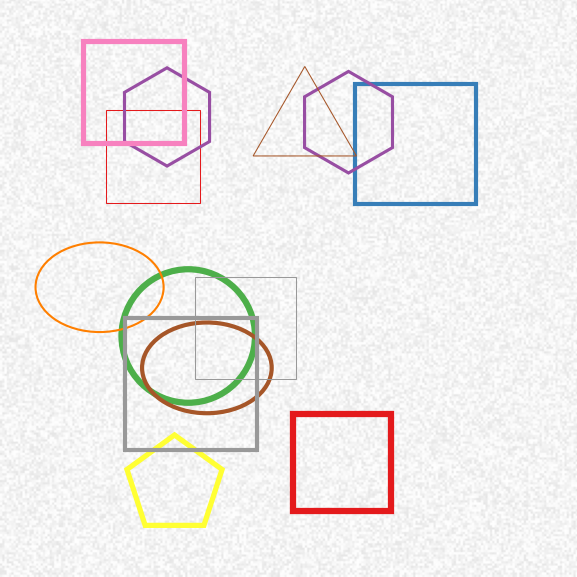[{"shape": "square", "thickness": 3, "radius": 0.42, "center": [0.592, 0.198]}, {"shape": "square", "thickness": 0.5, "radius": 0.41, "center": [0.265, 0.728]}, {"shape": "square", "thickness": 2, "radius": 0.52, "center": [0.72, 0.75]}, {"shape": "circle", "thickness": 3, "radius": 0.58, "center": [0.326, 0.417]}, {"shape": "hexagon", "thickness": 1.5, "radius": 0.43, "center": [0.289, 0.797]}, {"shape": "hexagon", "thickness": 1.5, "radius": 0.44, "center": [0.604, 0.788]}, {"shape": "oval", "thickness": 1, "radius": 0.55, "center": [0.172, 0.502]}, {"shape": "pentagon", "thickness": 2.5, "radius": 0.43, "center": [0.302, 0.159]}, {"shape": "oval", "thickness": 2, "radius": 0.56, "center": [0.358, 0.362]}, {"shape": "triangle", "thickness": 0.5, "radius": 0.52, "center": [0.528, 0.781]}, {"shape": "square", "thickness": 2.5, "radius": 0.44, "center": [0.231, 0.84]}, {"shape": "square", "thickness": 0.5, "radius": 0.44, "center": [0.425, 0.431]}, {"shape": "square", "thickness": 2, "radius": 0.57, "center": [0.331, 0.334]}]